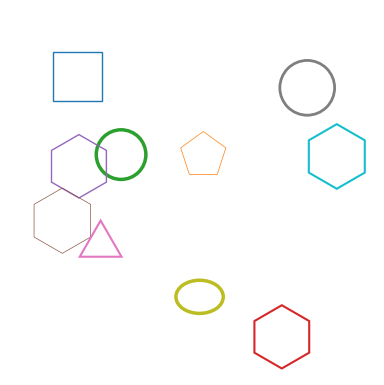[{"shape": "square", "thickness": 1, "radius": 0.32, "center": [0.202, 0.802]}, {"shape": "pentagon", "thickness": 0.5, "radius": 0.31, "center": [0.528, 0.597]}, {"shape": "circle", "thickness": 2.5, "radius": 0.32, "center": [0.314, 0.598]}, {"shape": "hexagon", "thickness": 1.5, "radius": 0.41, "center": [0.732, 0.125]}, {"shape": "hexagon", "thickness": 1, "radius": 0.41, "center": [0.205, 0.568]}, {"shape": "hexagon", "thickness": 0.5, "radius": 0.42, "center": [0.162, 0.427]}, {"shape": "triangle", "thickness": 1.5, "radius": 0.31, "center": [0.261, 0.364]}, {"shape": "circle", "thickness": 2, "radius": 0.36, "center": [0.798, 0.772]}, {"shape": "oval", "thickness": 2.5, "radius": 0.31, "center": [0.518, 0.229]}, {"shape": "hexagon", "thickness": 1.5, "radius": 0.42, "center": [0.875, 0.594]}]